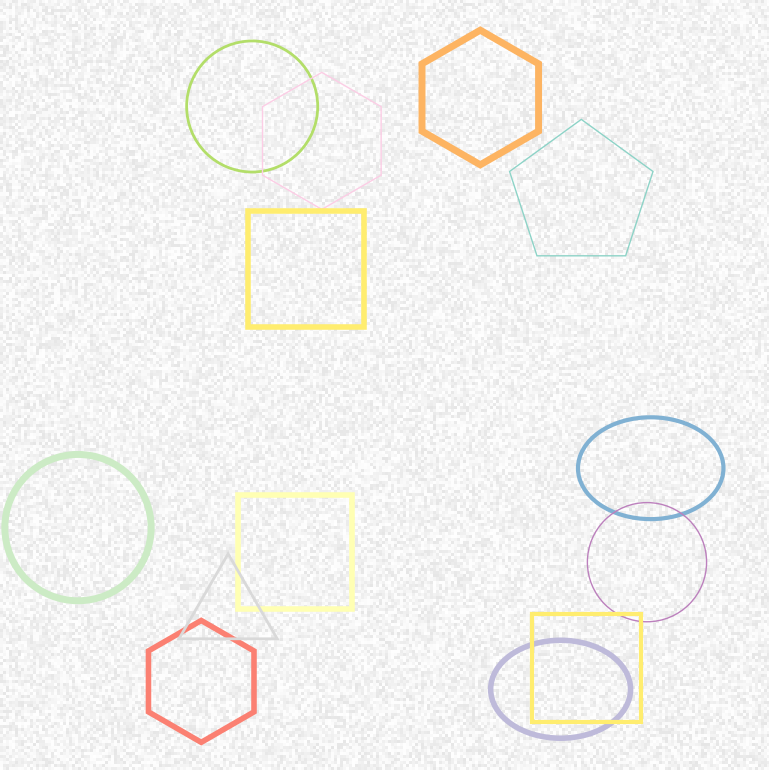[{"shape": "pentagon", "thickness": 0.5, "radius": 0.49, "center": [0.755, 0.747]}, {"shape": "square", "thickness": 2, "radius": 0.37, "center": [0.383, 0.284]}, {"shape": "oval", "thickness": 2, "radius": 0.45, "center": [0.728, 0.105]}, {"shape": "hexagon", "thickness": 2, "radius": 0.4, "center": [0.261, 0.115]}, {"shape": "oval", "thickness": 1.5, "radius": 0.47, "center": [0.845, 0.392]}, {"shape": "hexagon", "thickness": 2.5, "radius": 0.44, "center": [0.624, 0.873]}, {"shape": "circle", "thickness": 1, "radius": 0.43, "center": [0.328, 0.862]}, {"shape": "hexagon", "thickness": 0.5, "radius": 0.44, "center": [0.418, 0.817]}, {"shape": "triangle", "thickness": 1, "radius": 0.37, "center": [0.296, 0.207]}, {"shape": "circle", "thickness": 0.5, "radius": 0.39, "center": [0.84, 0.27]}, {"shape": "circle", "thickness": 2.5, "radius": 0.48, "center": [0.101, 0.315]}, {"shape": "square", "thickness": 1.5, "radius": 0.35, "center": [0.762, 0.132]}, {"shape": "square", "thickness": 2, "radius": 0.38, "center": [0.397, 0.651]}]